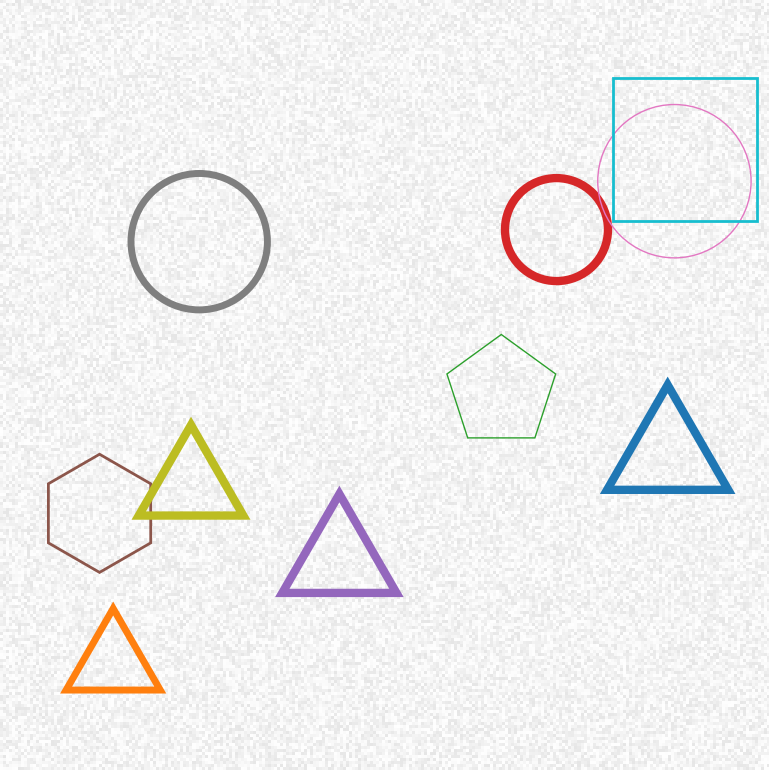[{"shape": "triangle", "thickness": 3, "radius": 0.45, "center": [0.867, 0.409]}, {"shape": "triangle", "thickness": 2.5, "radius": 0.35, "center": [0.147, 0.139]}, {"shape": "pentagon", "thickness": 0.5, "radius": 0.37, "center": [0.651, 0.491]}, {"shape": "circle", "thickness": 3, "radius": 0.33, "center": [0.723, 0.702]}, {"shape": "triangle", "thickness": 3, "radius": 0.43, "center": [0.441, 0.273]}, {"shape": "hexagon", "thickness": 1, "radius": 0.38, "center": [0.129, 0.333]}, {"shape": "circle", "thickness": 0.5, "radius": 0.5, "center": [0.876, 0.765]}, {"shape": "circle", "thickness": 2.5, "radius": 0.44, "center": [0.259, 0.686]}, {"shape": "triangle", "thickness": 3, "radius": 0.39, "center": [0.248, 0.37]}, {"shape": "square", "thickness": 1, "radius": 0.46, "center": [0.89, 0.806]}]